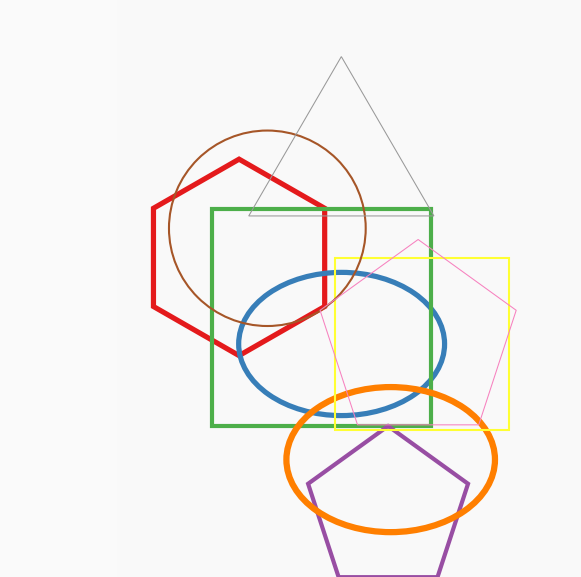[{"shape": "hexagon", "thickness": 2.5, "radius": 0.85, "center": [0.411, 0.553]}, {"shape": "oval", "thickness": 2.5, "radius": 0.89, "center": [0.588, 0.403]}, {"shape": "square", "thickness": 2, "radius": 0.94, "center": [0.553, 0.449]}, {"shape": "pentagon", "thickness": 2, "radius": 0.72, "center": [0.668, 0.117]}, {"shape": "oval", "thickness": 3, "radius": 0.9, "center": [0.672, 0.203]}, {"shape": "square", "thickness": 1, "radius": 0.75, "center": [0.726, 0.404]}, {"shape": "circle", "thickness": 1, "radius": 0.85, "center": [0.46, 0.604]}, {"shape": "pentagon", "thickness": 0.5, "radius": 0.89, "center": [0.719, 0.407]}, {"shape": "triangle", "thickness": 0.5, "radius": 0.92, "center": [0.587, 0.717]}]